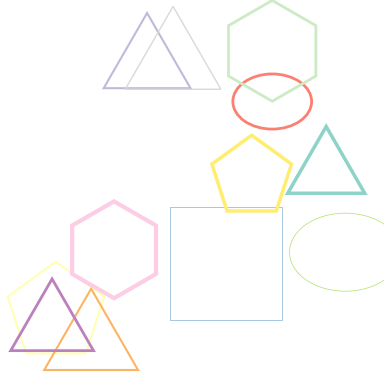[{"shape": "triangle", "thickness": 2.5, "radius": 0.58, "center": [0.847, 0.556]}, {"shape": "pentagon", "thickness": 1.5, "radius": 0.66, "center": [0.145, 0.189]}, {"shape": "triangle", "thickness": 1.5, "radius": 0.65, "center": [0.382, 0.836]}, {"shape": "oval", "thickness": 2, "radius": 0.51, "center": [0.707, 0.736]}, {"shape": "square", "thickness": 0.5, "radius": 0.73, "center": [0.586, 0.316]}, {"shape": "triangle", "thickness": 1.5, "radius": 0.7, "center": [0.237, 0.109]}, {"shape": "oval", "thickness": 0.5, "radius": 0.72, "center": [0.897, 0.345]}, {"shape": "hexagon", "thickness": 3, "radius": 0.63, "center": [0.296, 0.351]}, {"shape": "triangle", "thickness": 1, "radius": 0.72, "center": [0.45, 0.84]}, {"shape": "triangle", "thickness": 2, "radius": 0.62, "center": [0.135, 0.151]}, {"shape": "hexagon", "thickness": 2, "radius": 0.66, "center": [0.707, 0.868]}, {"shape": "pentagon", "thickness": 2.5, "radius": 0.54, "center": [0.654, 0.54]}]